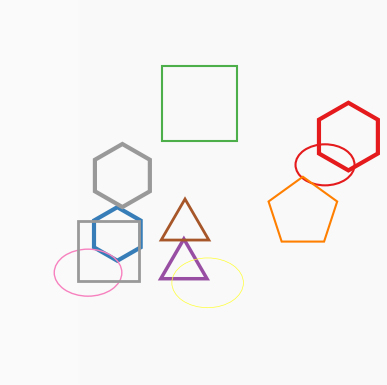[{"shape": "hexagon", "thickness": 3, "radius": 0.44, "center": [0.899, 0.645]}, {"shape": "oval", "thickness": 1.5, "radius": 0.38, "center": [0.839, 0.572]}, {"shape": "hexagon", "thickness": 3, "radius": 0.35, "center": [0.303, 0.392]}, {"shape": "square", "thickness": 1.5, "radius": 0.49, "center": [0.514, 0.732]}, {"shape": "triangle", "thickness": 2.5, "radius": 0.34, "center": [0.475, 0.31]}, {"shape": "pentagon", "thickness": 1.5, "radius": 0.47, "center": [0.782, 0.448]}, {"shape": "oval", "thickness": 0.5, "radius": 0.46, "center": [0.536, 0.265]}, {"shape": "triangle", "thickness": 2, "radius": 0.36, "center": [0.477, 0.412]}, {"shape": "oval", "thickness": 1, "radius": 0.44, "center": [0.227, 0.292]}, {"shape": "hexagon", "thickness": 3, "radius": 0.41, "center": [0.316, 0.544]}, {"shape": "square", "thickness": 2, "radius": 0.39, "center": [0.279, 0.349]}]